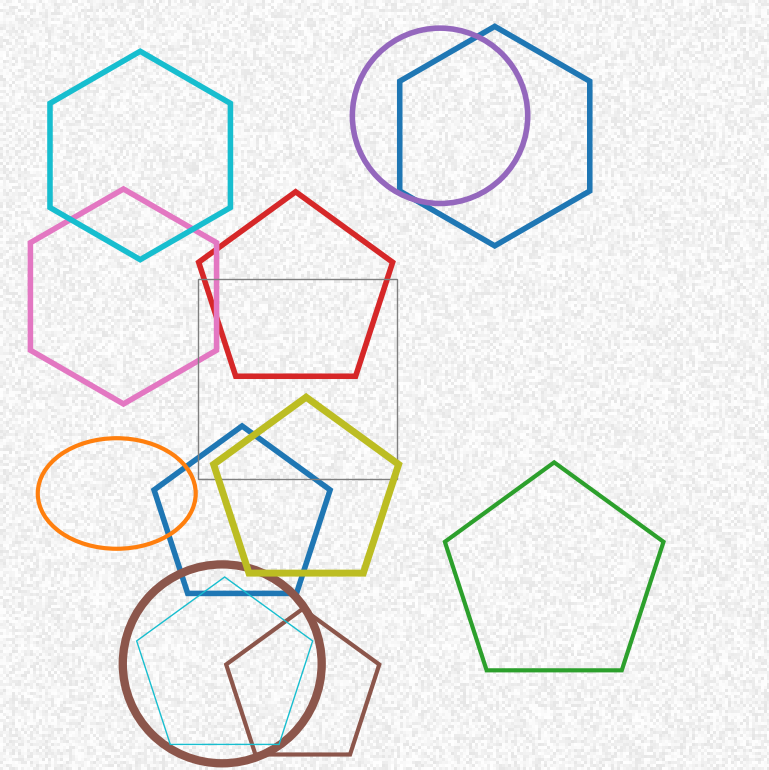[{"shape": "hexagon", "thickness": 2, "radius": 0.71, "center": [0.643, 0.823]}, {"shape": "pentagon", "thickness": 2, "radius": 0.6, "center": [0.314, 0.327]}, {"shape": "oval", "thickness": 1.5, "radius": 0.51, "center": [0.152, 0.359]}, {"shape": "pentagon", "thickness": 1.5, "radius": 0.75, "center": [0.72, 0.25]}, {"shape": "pentagon", "thickness": 2, "radius": 0.66, "center": [0.384, 0.619]}, {"shape": "circle", "thickness": 2, "radius": 0.57, "center": [0.571, 0.85]}, {"shape": "pentagon", "thickness": 1.5, "radius": 0.52, "center": [0.393, 0.105]}, {"shape": "circle", "thickness": 3, "radius": 0.65, "center": [0.289, 0.138]}, {"shape": "hexagon", "thickness": 2, "radius": 0.7, "center": [0.16, 0.615]}, {"shape": "square", "thickness": 0.5, "radius": 0.65, "center": [0.386, 0.508]}, {"shape": "pentagon", "thickness": 2.5, "radius": 0.63, "center": [0.398, 0.358]}, {"shape": "pentagon", "thickness": 0.5, "radius": 0.6, "center": [0.292, 0.13]}, {"shape": "hexagon", "thickness": 2, "radius": 0.68, "center": [0.182, 0.798]}]